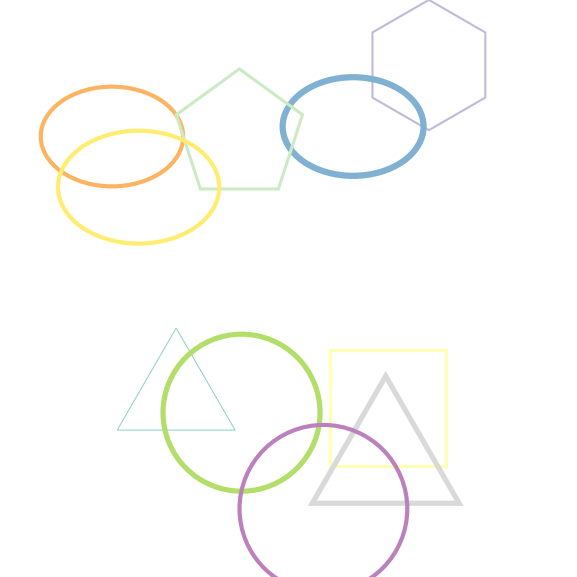[{"shape": "triangle", "thickness": 0.5, "radius": 0.59, "center": [0.305, 0.313]}, {"shape": "square", "thickness": 1.5, "radius": 0.5, "center": [0.672, 0.293]}, {"shape": "hexagon", "thickness": 1, "radius": 0.56, "center": [0.743, 0.887]}, {"shape": "oval", "thickness": 3, "radius": 0.61, "center": [0.611, 0.78]}, {"shape": "oval", "thickness": 2, "radius": 0.62, "center": [0.194, 0.763]}, {"shape": "circle", "thickness": 2.5, "radius": 0.68, "center": [0.418, 0.284]}, {"shape": "triangle", "thickness": 2.5, "radius": 0.73, "center": [0.668, 0.201]}, {"shape": "circle", "thickness": 2, "radius": 0.73, "center": [0.56, 0.118]}, {"shape": "pentagon", "thickness": 1.5, "radius": 0.57, "center": [0.415, 0.765]}, {"shape": "oval", "thickness": 2, "radius": 0.7, "center": [0.24, 0.675]}]